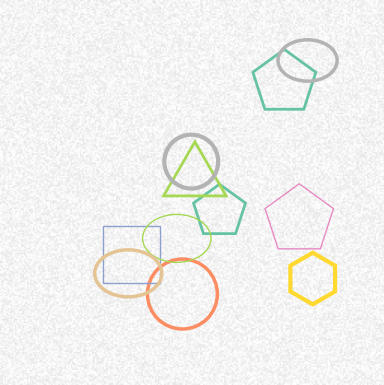[{"shape": "pentagon", "thickness": 2, "radius": 0.35, "center": [0.57, 0.451]}, {"shape": "pentagon", "thickness": 2, "radius": 0.43, "center": [0.739, 0.786]}, {"shape": "circle", "thickness": 2.5, "radius": 0.45, "center": [0.474, 0.236]}, {"shape": "square", "thickness": 1, "radius": 0.37, "center": [0.341, 0.338]}, {"shape": "pentagon", "thickness": 1, "radius": 0.47, "center": [0.777, 0.429]}, {"shape": "triangle", "thickness": 2, "radius": 0.47, "center": [0.506, 0.538]}, {"shape": "oval", "thickness": 1, "radius": 0.44, "center": [0.459, 0.381]}, {"shape": "hexagon", "thickness": 3, "radius": 0.34, "center": [0.812, 0.277]}, {"shape": "oval", "thickness": 2.5, "radius": 0.44, "center": [0.333, 0.29]}, {"shape": "circle", "thickness": 3, "radius": 0.35, "center": [0.497, 0.58]}, {"shape": "oval", "thickness": 2.5, "radius": 0.38, "center": [0.799, 0.843]}]